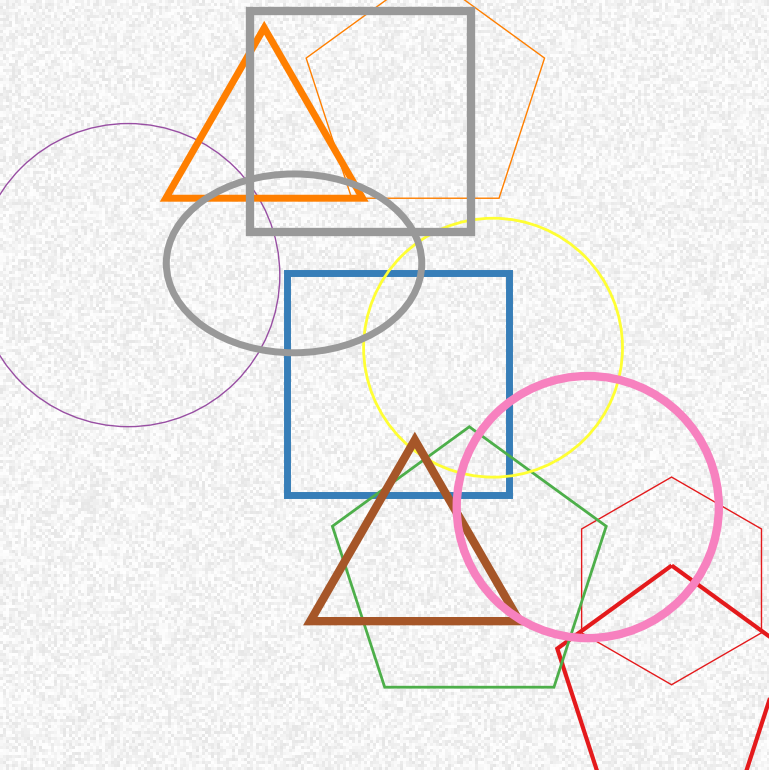[{"shape": "hexagon", "thickness": 0.5, "radius": 0.67, "center": [0.872, 0.246]}, {"shape": "pentagon", "thickness": 1.5, "radius": 0.78, "center": [0.872, 0.109]}, {"shape": "square", "thickness": 2.5, "radius": 0.72, "center": [0.517, 0.501]}, {"shape": "pentagon", "thickness": 1, "radius": 0.93, "center": [0.61, 0.259]}, {"shape": "circle", "thickness": 0.5, "radius": 0.98, "center": [0.167, 0.643]}, {"shape": "pentagon", "thickness": 0.5, "radius": 0.81, "center": [0.552, 0.874]}, {"shape": "triangle", "thickness": 2.5, "radius": 0.74, "center": [0.343, 0.816]}, {"shape": "circle", "thickness": 1, "radius": 0.84, "center": [0.64, 0.548]}, {"shape": "triangle", "thickness": 3, "radius": 0.78, "center": [0.539, 0.272]}, {"shape": "circle", "thickness": 3, "radius": 0.85, "center": [0.763, 0.341]}, {"shape": "oval", "thickness": 2.5, "radius": 0.83, "center": [0.382, 0.658]}, {"shape": "square", "thickness": 3, "radius": 0.72, "center": [0.468, 0.842]}]